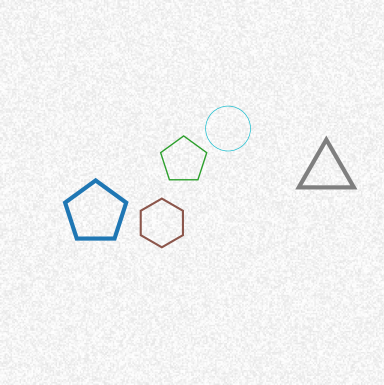[{"shape": "pentagon", "thickness": 3, "radius": 0.42, "center": [0.248, 0.448]}, {"shape": "pentagon", "thickness": 1, "radius": 0.31, "center": [0.477, 0.584]}, {"shape": "hexagon", "thickness": 1.5, "radius": 0.32, "center": [0.42, 0.421]}, {"shape": "triangle", "thickness": 3, "radius": 0.41, "center": [0.848, 0.555]}, {"shape": "circle", "thickness": 0.5, "radius": 0.29, "center": [0.592, 0.666]}]